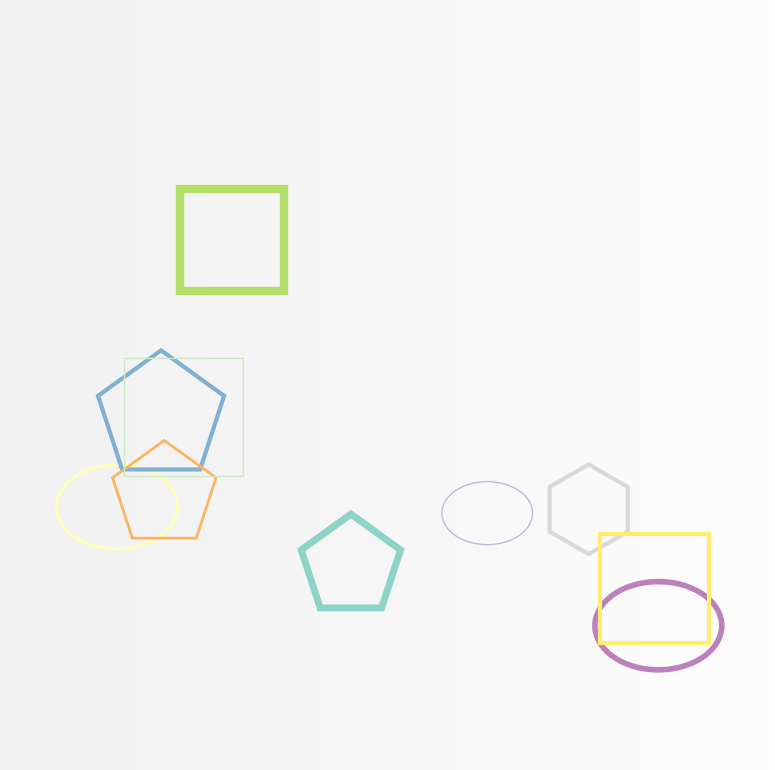[{"shape": "pentagon", "thickness": 2.5, "radius": 0.34, "center": [0.453, 0.265]}, {"shape": "oval", "thickness": 1, "radius": 0.39, "center": [0.151, 0.342]}, {"shape": "oval", "thickness": 0.5, "radius": 0.29, "center": [0.629, 0.334]}, {"shape": "pentagon", "thickness": 1.5, "radius": 0.43, "center": [0.208, 0.459]}, {"shape": "pentagon", "thickness": 1, "radius": 0.35, "center": [0.212, 0.358]}, {"shape": "square", "thickness": 3, "radius": 0.33, "center": [0.299, 0.688]}, {"shape": "hexagon", "thickness": 1.5, "radius": 0.29, "center": [0.76, 0.339]}, {"shape": "oval", "thickness": 2, "radius": 0.41, "center": [0.849, 0.187]}, {"shape": "square", "thickness": 0.5, "radius": 0.38, "center": [0.236, 0.459]}, {"shape": "square", "thickness": 1.5, "radius": 0.35, "center": [0.845, 0.236]}]